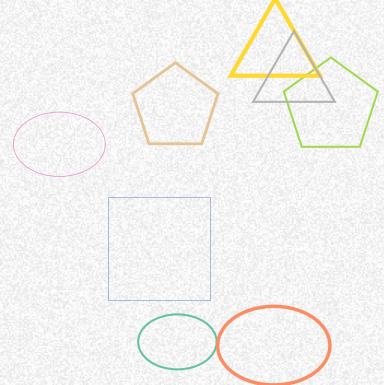[{"shape": "oval", "thickness": 1.5, "radius": 0.51, "center": [0.461, 0.112]}, {"shape": "oval", "thickness": 2.5, "radius": 0.73, "center": [0.711, 0.102]}, {"shape": "square", "thickness": 0.5, "radius": 0.67, "center": [0.413, 0.354]}, {"shape": "oval", "thickness": 0.5, "radius": 0.6, "center": [0.154, 0.625]}, {"shape": "pentagon", "thickness": 1.5, "radius": 0.64, "center": [0.859, 0.723]}, {"shape": "triangle", "thickness": 3, "radius": 0.67, "center": [0.715, 0.87]}, {"shape": "pentagon", "thickness": 2, "radius": 0.58, "center": [0.456, 0.721]}, {"shape": "triangle", "thickness": 1.5, "radius": 0.61, "center": [0.764, 0.797]}]